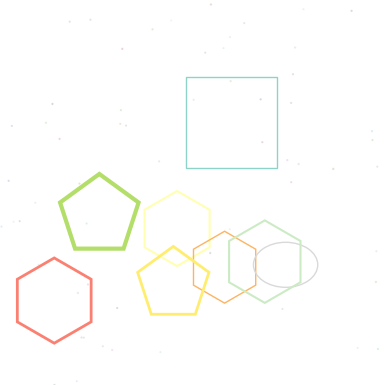[{"shape": "square", "thickness": 1, "radius": 0.59, "center": [0.601, 0.681]}, {"shape": "hexagon", "thickness": 1.5, "radius": 0.49, "center": [0.46, 0.406]}, {"shape": "hexagon", "thickness": 2, "radius": 0.55, "center": [0.141, 0.219]}, {"shape": "hexagon", "thickness": 1, "radius": 0.47, "center": [0.583, 0.306]}, {"shape": "pentagon", "thickness": 3, "radius": 0.54, "center": [0.258, 0.441]}, {"shape": "oval", "thickness": 1, "radius": 0.42, "center": [0.742, 0.312]}, {"shape": "hexagon", "thickness": 1.5, "radius": 0.54, "center": [0.688, 0.32]}, {"shape": "pentagon", "thickness": 2, "radius": 0.49, "center": [0.45, 0.263]}]